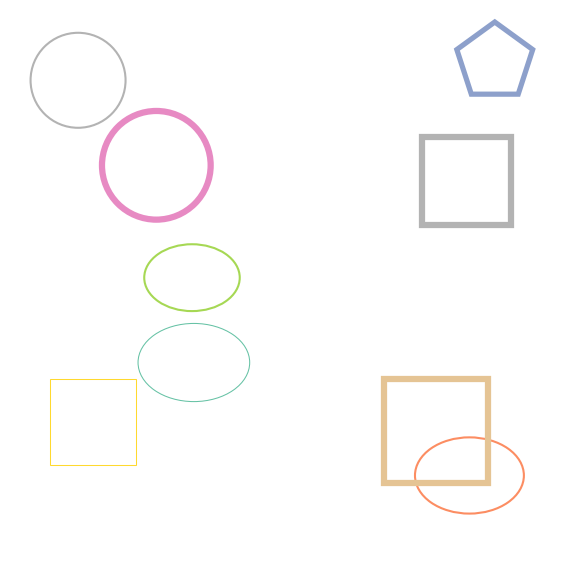[{"shape": "oval", "thickness": 0.5, "radius": 0.48, "center": [0.336, 0.371]}, {"shape": "oval", "thickness": 1, "radius": 0.47, "center": [0.813, 0.176]}, {"shape": "pentagon", "thickness": 2.5, "radius": 0.35, "center": [0.857, 0.892]}, {"shape": "circle", "thickness": 3, "radius": 0.47, "center": [0.271, 0.713]}, {"shape": "oval", "thickness": 1, "radius": 0.41, "center": [0.332, 0.518]}, {"shape": "square", "thickness": 0.5, "radius": 0.37, "center": [0.161, 0.268]}, {"shape": "square", "thickness": 3, "radius": 0.45, "center": [0.755, 0.253]}, {"shape": "square", "thickness": 3, "radius": 0.38, "center": [0.808, 0.686]}, {"shape": "circle", "thickness": 1, "radius": 0.41, "center": [0.135, 0.86]}]